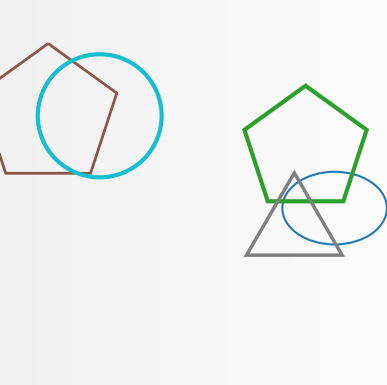[{"shape": "oval", "thickness": 1.5, "radius": 0.67, "center": [0.863, 0.459]}, {"shape": "pentagon", "thickness": 3, "radius": 0.83, "center": [0.788, 0.611]}, {"shape": "pentagon", "thickness": 2, "radius": 0.93, "center": [0.124, 0.701]}, {"shape": "triangle", "thickness": 2.5, "radius": 0.71, "center": [0.76, 0.408]}, {"shape": "circle", "thickness": 3, "radius": 0.8, "center": [0.257, 0.699]}]